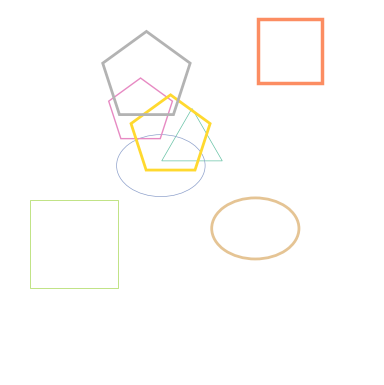[{"shape": "triangle", "thickness": 0.5, "radius": 0.45, "center": [0.499, 0.628]}, {"shape": "square", "thickness": 2.5, "radius": 0.41, "center": [0.753, 0.867]}, {"shape": "oval", "thickness": 0.5, "radius": 0.57, "center": [0.418, 0.57]}, {"shape": "pentagon", "thickness": 1, "radius": 0.43, "center": [0.365, 0.71]}, {"shape": "square", "thickness": 0.5, "radius": 0.57, "center": [0.191, 0.366]}, {"shape": "pentagon", "thickness": 2, "radius": 0.54, "center": [0.443, 0.646]}, {"shape": "oval", "thickness": 2, "radius": 0.57, "center": [0.663, 0.407]}, {"shape": "pentagon", "thickness": 2, "radius": 0.6, "center": [0.38, 0.799]}]